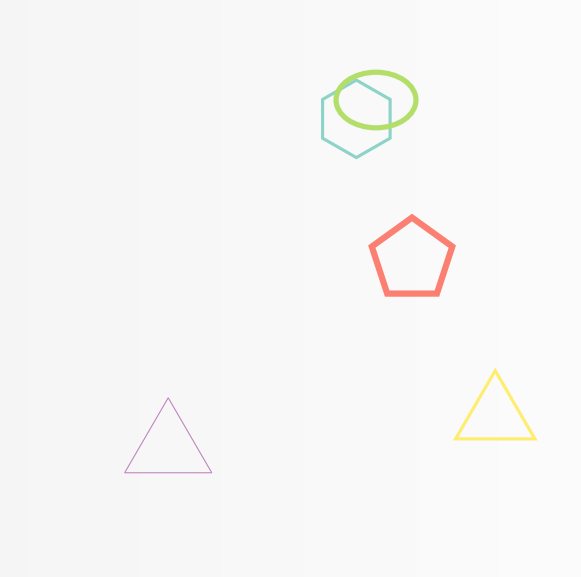[{"shape": "hexagon", "thickness": 1.5, "radius": 0.34, "center": [0.613, 0.793]}, {"shape": "pentagon", "thickness": 3, "radius": 0.36, "center": [0.709, 0.55]}, {"shape": "oval", "thickness": 2.5, "radius": 0.34, "center": [0.647, 0.826]}, {"shape": "triangle", "thickness": 0.5, "radius": 0.43, "center": [0.289, 0.224]}, {"shape": "triangle", "thickness": 1.5, "radius": 0.39, "center": [0.852, 0.279]}]